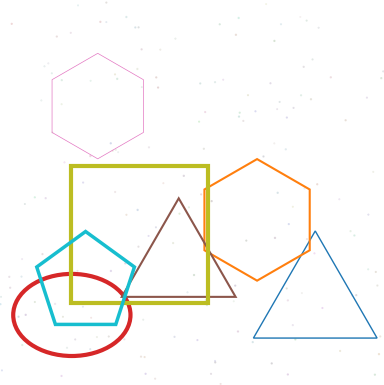[{"shape": "triangle", "thickness": 1, "radius": 0.93, "center": [0.819, 0.215]}, {"shape": "hexagon", "thickness": 1.5, "radius": 0.79, "center": [0.668, 0.429]}, {"shape": "oval", "thickness": 3, "radius": 0.76, "center": [0.187, 0.182]}, {"shape": "triangle", "thickness": 1.5, "radius": 0.85, "center": [0.464, 0.314]}, {"shape": "hexagon", "thickness": 0.5, "radius": 0.69, "center": [0.254, 0.724]}, {"shape": "square", "thickness": 3, "radius": 0.89, "center": [0.362, 0.392]}, {"shape": "pentagon", "thickness": 2.5, "radius": 0.67, "center": [0.222, 0.265]}]